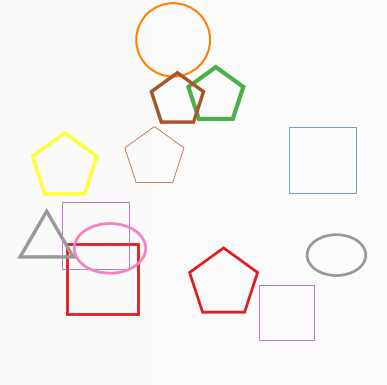[{"shape": "pentagon", "thickness": 2, "radius": 0.46, "center": [0.577, 0.264]}, {"shape": "square", "thickness": 2, "radius": 0.46, "center": [0.265, 0.275]}, {"shape": "square", "thickness": 0.5, "radius": 0.43, "center": [0.833, 0.586]}, {"shape": "pentagon", "thickness": 3, "radius": 0.37, "center": [0.557, 0.751]}, {"shape": "square", "thickness": 0.5, "radius": 0.36, "center": [0.74, 0.188]}, {"shape": "square", "thickness": 0.5, "radius": 0.43, "center": [0.247, 0.388]}, {"shape": "circle", "thickness": 1.5, "radius": 0.48, "center": [0.447, 0.896]}, {"shape": "pentagon", "thickness": 2.5, "radius": 0.44, "center": [0.167, 0.567]}, {"shape": "pentagon", "thickness": 2.5, "radius": 0.35, "center": [0.458, 0.74]}, {"shape": "pentagon", "thickness": 0.5, "radius": 0.4, "center": [0.398, 0.591]}, {"shape": "oval", "thickness": 2, "radius": 0.46, "center": [0.284, 0.355]}, {"shape": "oval", "thickness": 2, "radius": 0.38, "center": [0.868, 0.337]}, {"shape": "triangle", "thickness": 2.5, "radius": 0.4, "center": [0.12, 0.372]}]